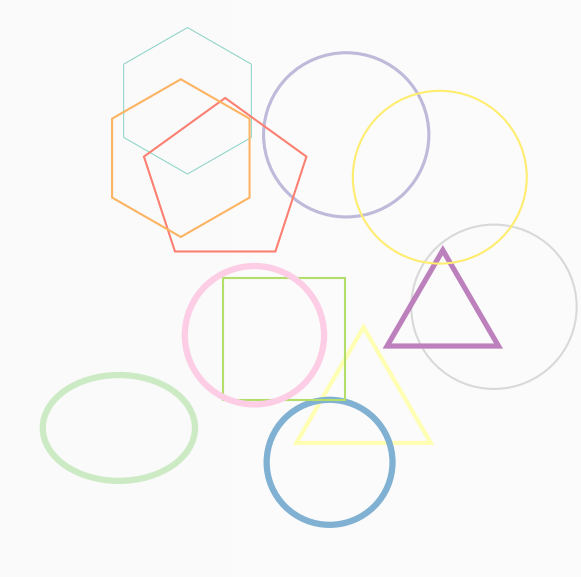[{"shape": "hexagon", "thickness": 0.5, "radius": 0.63, "center": [0.323, 0.825]}, {"shape": "triangle", "thickness": 2, "radius": 0.67, "center": [0.625, 0.299]}, {"shape": "circle", "thickness": 1.5, "radius": 0.71, "center": [0.596, 0.766]}, {"shape": "pentagon", "thickness": 1, "radius": 0.73, "center": [0.387, 0.683]}, {"shape": "circle", "thickness": 3, "radius": 0.54, "center": [0.567, 0.199]}, {"shape": "hexagon", "thickness": 1, "radius": 0.68, "center": [0.311, 0.725]}, {"shape": "square", "thickness": 1, "radius": 0.53, "center": [0.489, 0.412]}, {"shape": "circle", "thickness": 3, "radius": 0.6, "center": [0.438, 0.419]}, {"shape": "circle", "thickness": 1, "radius": 0.71, "center": [0.85, 0.468]}, {"shape": "triangle", "thickness": 2.5, "radius": 0.55, "center": [0.762, 0.455]}, {"shape": "oval", "thickness": 3, "radius": 0.65, "center": [0.205, 0.258]}, {"shape": "circle", "thickness": 1, "radius": 0.75, "center": [0.757, 0.692]}]